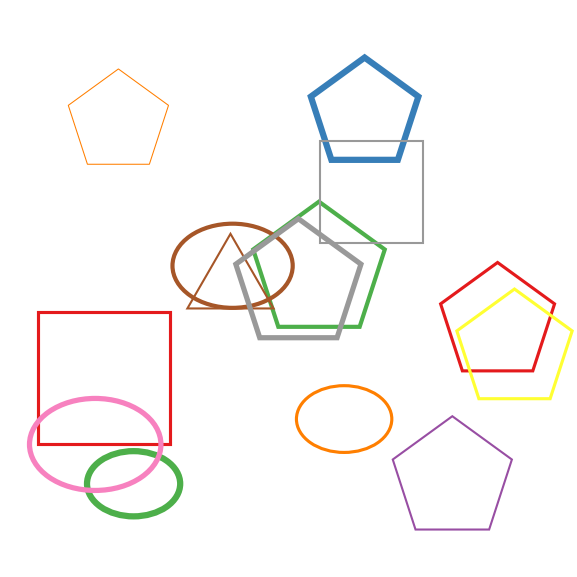[{"shape": "square", "thickness": 1.5, "radius": 0.57, "center": [0.18, 0.344]}, {"shape": "pentagon", "thickness": 1.5, "radius": 0.52, "center": [0.862, 0.441]}, {"shape": "pentagon", "thickness": 3, "radius": 0.49, "center": [0.631, 0.802]}, {"shape": "pentagon", "thickness": 2, "radius": 0.6, "center": [0.552, 0.53]}, {"shape": "oval", "thickness": 3, "radius": 0.4, "center": [0.231, 0.161]}, {"shape": "pentagon", "thickness": 1, "radius": 0.54, "center": [0.783, 0.17]}, {"shape": "pentagon", "thickness": 0.5, "radius": 0.46, "center": [0.205, 0.789]}, {"shape": "oval", "thickness": 1.5, "radius": 0.41, "center": [0.596, 0.273]}, {"shape": "pentagon", "thickness": 1.5, "radius": 0.52, "center": [0.891, 0.394]}, {"shape": "triangle", "thickness": 1, "radius": 0.43, "center": [0.399, 0.508]}, {"shape": "oval", "thickness": 2, "radius": 0.52, "center": [0.403, 0.539]}, {"shape": "oval", "thickness": 2.5, "radius": 0.57, "center": [0.165, 0.23]}, {"shape": "pentagon", "thickness": 2.5, "radius": 0.57, "center": [0.517, 0.506]}, {"shape": "square", "thickness": 1, "radius": 0.44, "center": [0.643, 0.667]}]